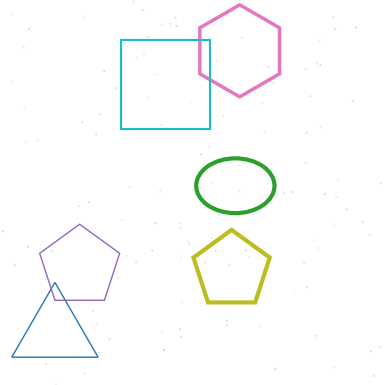[{"shape": "triangle", "thickness": 1, "radius": 0.65, "center": [0.143, 0.137]}, {"shape": "oval", "thickness": 3, "radius": 0.51, "center": [0.611, 0.518]}, {"shape": "pentagon", "thickness": 1, "radius": 0.55, "center": [0.207, 0.308]}, {"shape": "hexagon", "thickness": 2.5, "radius": 0.6, "center": [0.623, 0.868]}, {"shape": "pentagon", "thickness": 3, "radius": 0.52, "center": [0.602, 0.299]}, {"shape": "square", "thickness": 1.5, "radius": 0.58, "center": [0.431, 0.78]}]